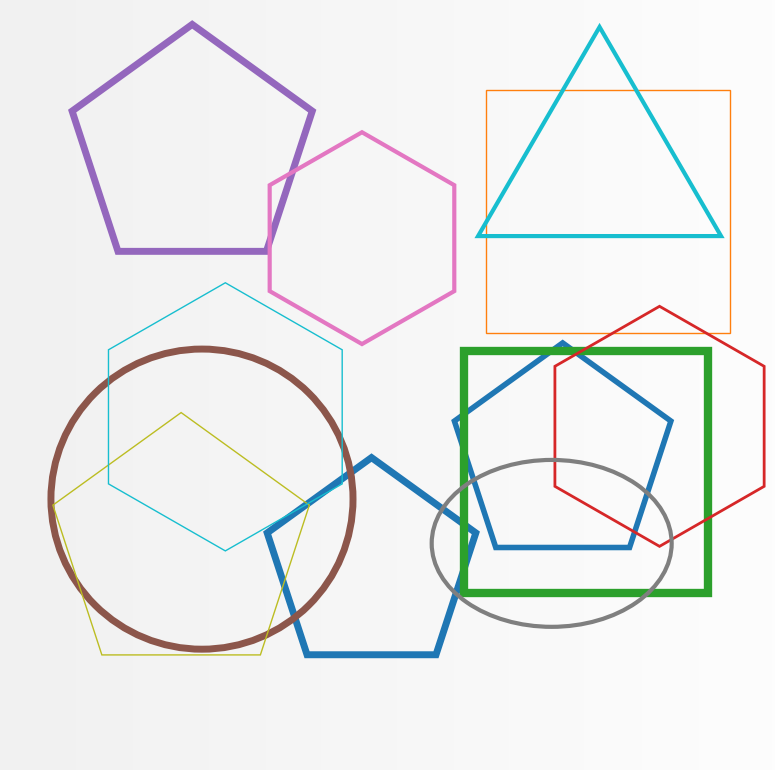[{"shape": "pentagon", "thickness": 2.5, "radius": 0.71, "center": [0.479, 0.264]}, {"shape": "pentagon", "thickness": 2, "radius": 0.73, "center": [0.726, 0.408]}, {"shape": "square", "thickness": 0.5, "radius": 0.79, "center": [0.785, 0.726]}, {"shape": "square", "thickness": 3, "radius": 0.79, "center": [0.756, 0.387]}, {"shape": "hexagon", "thickness": 1, "radius": 0.78, "center": [0.851, 0.446]}, {"shape": "pentagon", "thickness": 2.5, "radius": 0.81, "center": [0.248, 0.805]}, {"shape": "circle", "thickness": 2.5, "radius": 0.97, "center": [0.261, 0.352]}, {"shape": "hexagon", "thickness": 1.5, "radius": 0.69, "center": [0.467, 0.691]}, {"shape": "oval", "thickness": 1.5, "radius": 0.77, "center": [0.712, 0.294]}, {"shape": "pentagon", "thickness": 0.5, "radius": 0.87, "center": [0.234, 0.29]}, {"shape": "triangle", "thickness": 1.5, "radius": 0.91, "center": [0.774, 0.784]}, {"shape": "hexagon", "thickness": 0.5, "radius": 0.87, "center": [0.291, 0.459]}]